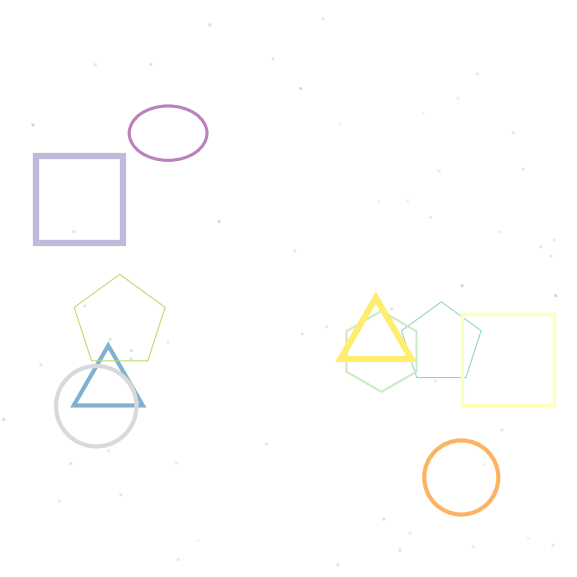[{"shape": "pentagon", "thickness": 0.5, "radius": 0.36, "center": [0.764, 0.404]}, {"shape": "square", "thickness": 1.5, "radius": 0.4, "center": [0.88, 0.376]}, {"shape": "square", "thickness": 3, "radius": 0.38, "center": [0.137, 0.653]}, {"shape": "triangle", "thickness": 2, "radius": 0.35, "center": [0.187, 0.332]}, {"shape": "circle", "thickness": 2, "radius": 0.32, "center": [0.799, 0.172]}, {"shape": "pentagon", "thickness": 0.5, "radius": 0.41, "center": [0.207, 0.441]}, {"shape": "circle", "thickness": 2, "radius": 0.35, "center": [0.167, 0.296]}, {"shape": "oval", "thickness": 1.5, "radius": 0.34, "center": [0.291, 0.769]}, {"shape": "hexagon", "thickness": 1, "radius": 0.35, "center": [0.661, 0.391]}, {"shape": "triangle", "thickness": 3, "radius": 0.35, "center": [0.651, 0.413]}]